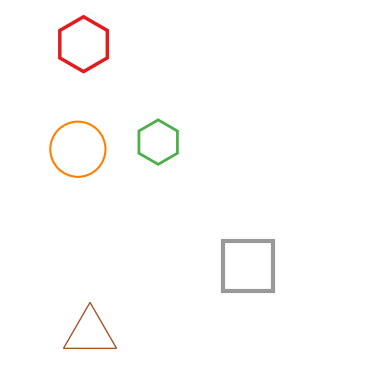[{"shape": "hexagon", "thickness": 2.5, "radius": 0.36, "center": [0.217, 0.885]}, {"shape": "hexagon", "thickness": 2, "radius": 0.29, "center": [0.411, 0.631]}, {"shape": "circle", "thickness": 1.5, "radius": 0.36, "center": [0.202, 0.612]}, {"shape": "triangle", "thickness": 1, "radius": 0.4, "center": [0.234, 0.135]}, {"shape": "square", "thickness": 3, "radius": 0.32, "center": [0.643, 0.308]}]